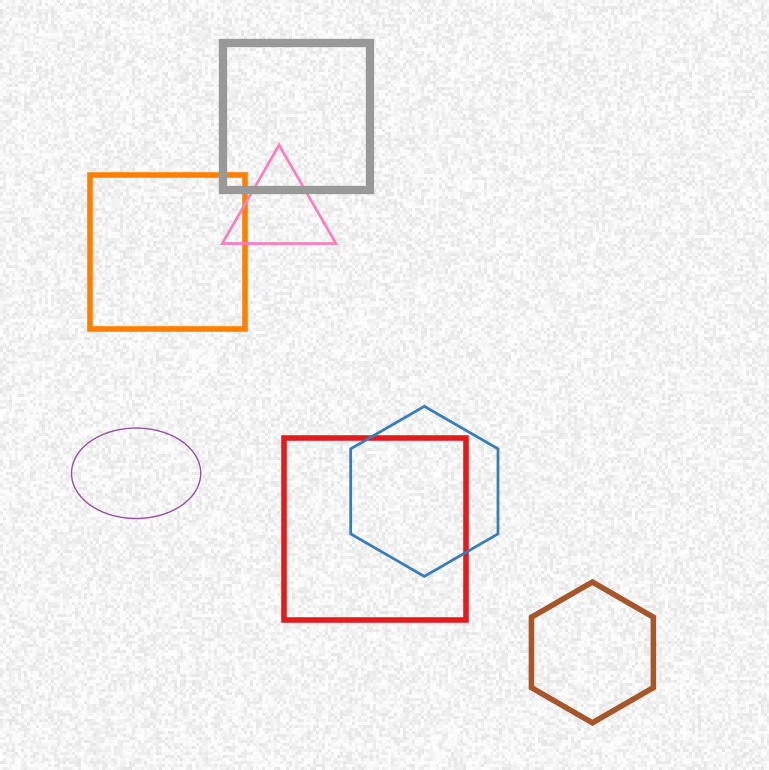[{"shape": "square", "thickness": 2, "radius": 0.59, "center": [0.487, 0.313]}, {"shape": "hexagon", "thickness": 1, "radius": 0.55, "center": [0.551, 0.362]}, {"shape": "oval", "thickness": 0.5, "radius": 0.42, "center": [0.177, 0.385]}, {"shape": "square", "thickness": 2, "radius": 0.5, "center": [0.217, 0.672]}, {"shape": "hexagon", "thickness": 2, "radius": 0.46, "center": [0.769, 0.153]}, {"shape": "triangle", "thickness": 1, "radius": 0.43, "center": [0.363, 0.726]}, {"shape": "square", "thickness": 3, "radius": 0.48, "center": [0.385, 0.849]}]